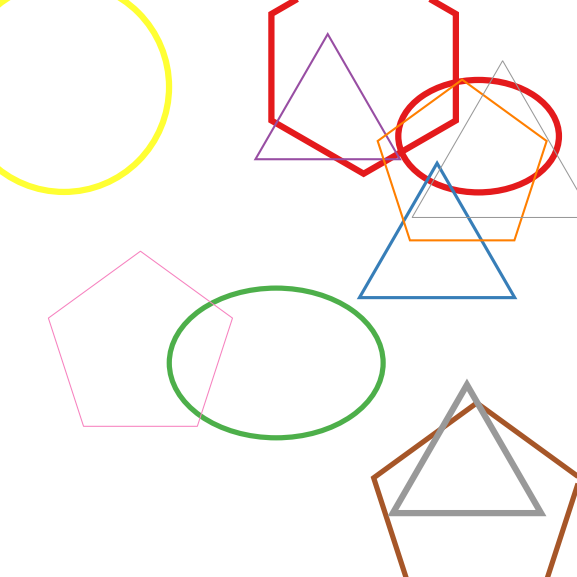[{"shape": "oval", "thickness": 3, "radius": 0.7, "center": [0.829, 0.763]}, {"shape": "hexagon", "thickness": 3, "radius": 0.92, "center": [0.63, 0.883]}, {"shape": "triangle", "thickness": 1.5, "radius": 0.78, "center": [0.757, 0.561]}, {"shape": "oval", "thickness": 2.5, "radius": 0.93, "center": [0.478, 0.371]}, {"shape": "triangle", "thickness": 1, "radius": 0.72, "center": [0.567, 0.796]}, {"shape": "pentagon", "thickness": 1, "radius": 0.77, "center": [0.8, 0.707]}, {"shape": "circle", "thickness": 3, "radius": 0.91, "center": [0.111, 0.849]}, {"shape": "pentagon", "thickness": 2.5, "radius": 0.94, "center": [0.826, 0.114]}, {"shape": "pentagon", "thickness": 0.5, "radius": 0.84, "center": [0.243, 0.397]}, {"shape": "triangle", "thickness": 0.5, "radius": 0.9, "center": [0.87, 0.713]}, {"shape": "triangle", "thickness": 3, "radius": 0.74, "center": [0.809, 0.185]}]